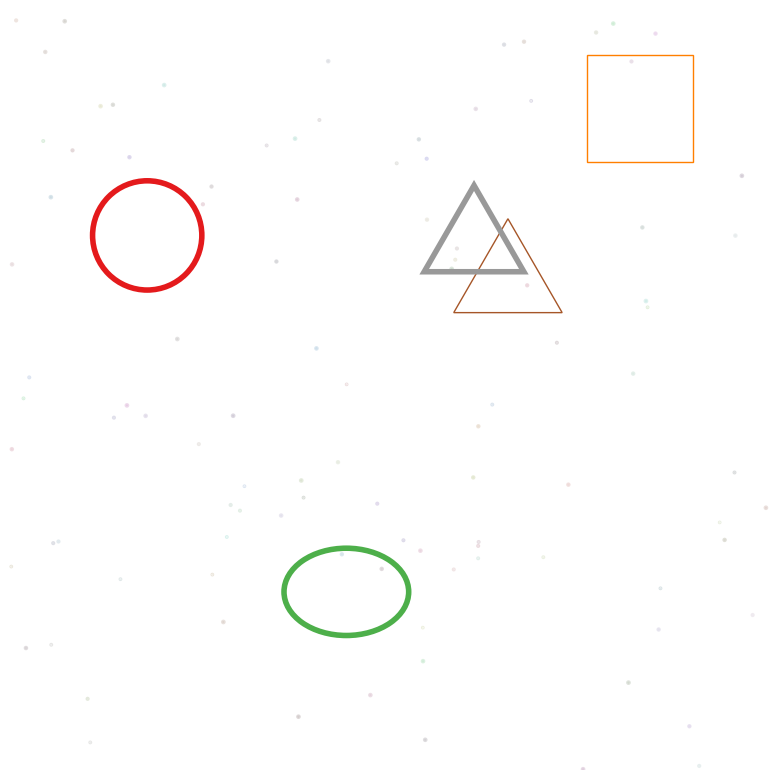[{"shape": "circle", "thickness": 2, "radius": 0.35, "center": [0.191, 0.694]}, {"shape": "oval", "thickness": 2, "radius": 0.4, "center": [0.45, 0.231]}, {"shape": "square", "thickness": 0.5, "radius": 0.35, "center": [0.831, 0.859]}, {"shape": "triangle", "thickness": 0.5, "radius": 0.41, "center": [0.66, 0.635]}, {"shape": "triangle", "thickness": 2, "radius": 0.37, "center": [0.616, 0.684]}]